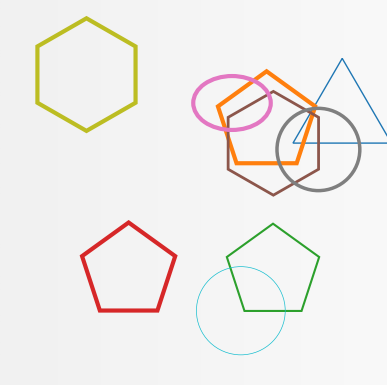[{"shape": "triangle", "thickness": 1, "radius": 0.73, "center": [0.883, 0.702]}, {"shape": "pentagon", "thickness": 3, "radius": 0.66, "center": [0.688, 0.683]}, {"shape": "pentagon", "thickness": 1.5, "radius": 0.63, "center": [0.705, 0.294]}, {"shape": "pentagon", "thickness": 3, "radius": 0.63, "center": [0.332, 0.296]}, {"shape": "hexagon", "thickness": 2, "radius": 0.67, "center": [0.705, 0.628]}, {"shape": "oval", "thickness": 3, "radius": 0.5, "center": [0.599, 0.732]}, {"shape": "circle", "thickness": 2.5, "radius": 0.53, "center": [0.822, 0.612]}, {"shape": "hexagon", "thickness": 3, "radius": 0.73, "center": [0.223, 0.806]}, {"shape": "circle", "thickness": 0.5, "radius": 0.57, "center": [0.621, 0.193]}]